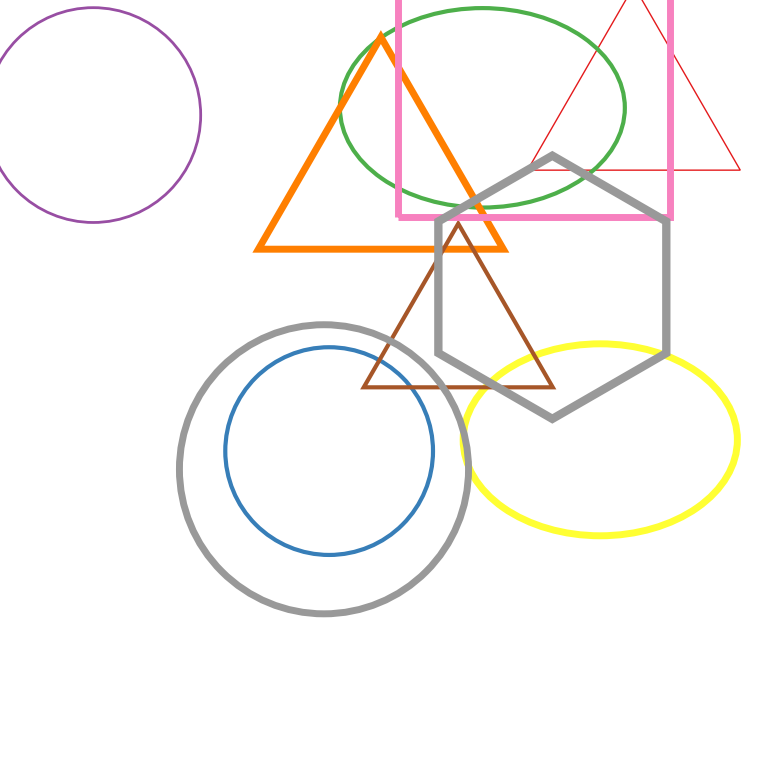[{"shape": "triangle", "thickness": 0.5, "radius": 0.8, "center": [0.823, 0.859]}, {"shape": "circle", "thickness": 1.5, "radius": 0.67, "center": [0.427, 0.414]}, {"shape": "oval", "thickness": 1.5, "radius": 0.93, "center": [0.626, 0.86]}, {"shape": "circle", "thickness": 1, "radius": 0.7, "center": [0.121, 0.851]}, {"shape": "triangle", "thickness": 2.5, "radius": 0.92, "center": [0.495, 0.768]}, {"shape": "oval", "thickness": 2.5, "radius": 0.89, "center": [0.78, 0.429]}, {"shape": "triangle", "thickness": 1.5, "radius": 0.71, "center": [0.595, 0.568]}, {"shape": "square", "thickness": 2.5, "radius": 0.88, "center": [0.693, 0.895]}, {"shape": "hexagon", "thickness": 3, "radius": 0.85, "center": [0.717, 0.627]}, {"shape": "circle", "thickness": 2.5, "radius": 0.94, "center": [0.421, 0.391]}]